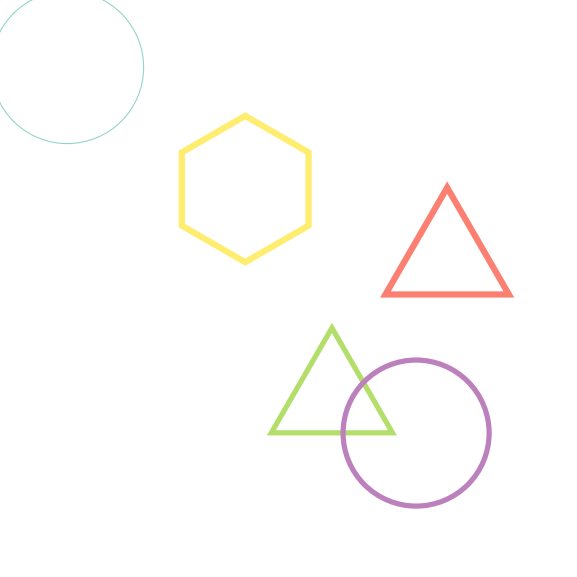[{"shape": "circle", "thickness": 0.5, "radius": 0.66, "center": [0.117, 0.882]}, {"shape": "triangle", "thickness": 3, "radius": 0.62, "center": [0.774, 0.551]}, {"shape": "triangle", "thickness": 2.5, "radius": 0.61, "center": [0.575, 0.31]}, {"shape": "circle", "thickness": 2.5, "radius": 0.63, "center": [0.721, 0.249]}, {"shape": "hexagon", "thickness": 3, "radius": 0.63, "center": [0.425, 0.672]}]